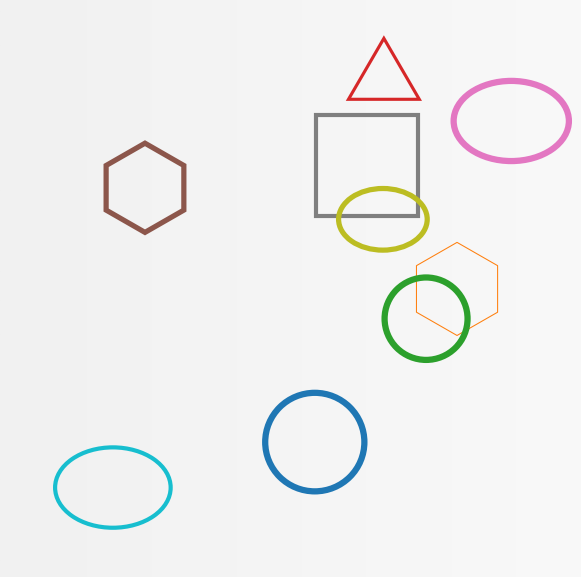[{"shape": "circle", "thickness": 3, "radius": 0.43, "center": [0.542, 0.234]}, {"shape": "hexagon", "thickness": 0.5, "radius": 0.4, "center": [0.786, 0.499]}, {"shape": "circle", "thickness": 3, "radius": 0.36, "center": [0.733, 0.447]}, {"shape": "triangle", "thickness": 1.5, "radius": 0.35, "center": [0.66, 0.862]}, {"shape": "hexagon", "thickness": 2.5, "radius": 0.39, "center": [0.249, 0.674]}, {"shape": "oval", "thickness": 3, "radius": 0.5, "center": [0.88, 0.79]}, {"shape": "square", "thickness": 2, "radius": 0.44, "center": [0.631, 0.713]}, {"shape": "oval", "thickness": 2.5, "radius": 0.38, "center": [0.659, 0.619]}, {"shape": "oval", "thickness": 2, "radius": 0.5, "center": [0.194, 0.155]}]